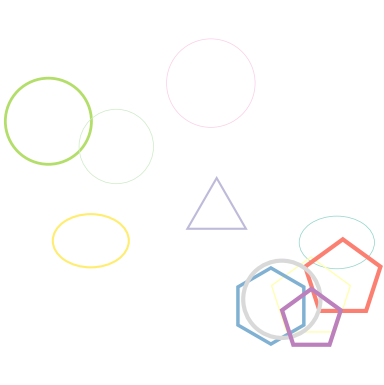[{"shape": "oval", "thickness": 0.5, "radius": 0.49, "center": [0.875, 0.37]}, {"shape": "pentagon", "thickness": 1, "radius": 0.54, "center": [0.808, 0.225]}, {"shape": "triangle", "thickness": 1.5, "radius": 0.44, "center": [0.563, 0.45]}, {"shape": "pentagon", "thickness": 3, "radius": 0.51, "center": [0.89, 0.276]}, {"shape": "hexagon", "thickness": 2.5, "radius": 0.49, "center": [0.704, 0.205]}, {"shape": "circle", "thickness": 2, "radius": 0.56, "center": [0.126, 0.685]}, {"shape": "circle", "thickness": 0.5, "radius": 0.57, "center": [0.548, 0.784]}, {"shape": "circle", "thickness": 3, "radius": 0.5, "center": [0.732, 0.223]}, {"shape": "pentagon", "thickness": 3, "radius": 0.4, "center": [0.809, 0.169]}, {"shape": "circle", "thickness": 0.5, "radius": 0.48, "center": [0.302, 0.62]}, {"shape": "oval", "thickness": 1.5, "radius": 0.49, "center": [0.236, 0.375]}]